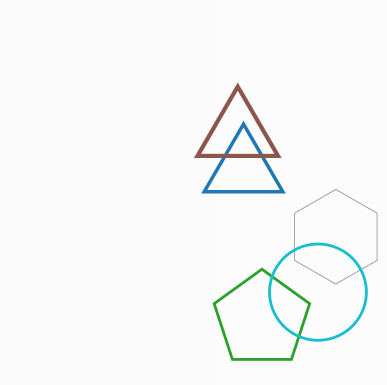[{"shape": "triangle", "thickness": 2.5, "radius": 0.59, "center": [0.628, 0.561]}, {"shape": "pentagon", "thickness": 2, "radius": 0.65, "center": [0.676, 0.171]}, {"shape": "triangle", "thickness": 3, "radius": 0.6, "center": [0.614, 0.655]}, {"shape": "hexagon", "thickness": 0.5, "radius": 0.61, "center": [0.867, 0.385]}, {"shape": "circle", "thickness": 2, "radius": 0.62, "center": [0.821, 0.241]}]